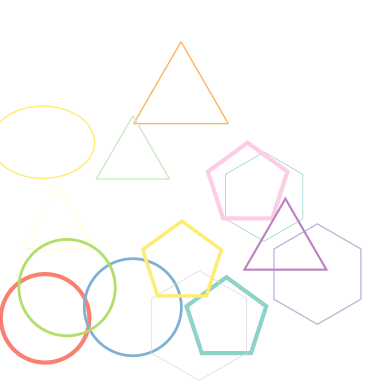[{"shape": "pentagon", "thickness": 3, "radius": 0.54, "center": [0.588, 0.171]}, {"shape": "hexagon", "thickness": 0.5, "radius": 0.58, "center": [0.686, 0.489]}, {"shape": "triangle", "thickness": 0.5, "radius": 0.55, "center": [0.152, 0.408]}, {"shape": "hexagon", "thickness": 1, "radius": 0.65, "center": [0.824, 0.288]}, {"shape": "circle", "thickness": 3, "radius": 0.57, "center": [0.117, 0.173]}, {"shape": "circle", "thickness": 2, "radius": 0.63, "center": [0.345, 0.202]}, {"shape": "triangle", "thickness": 1, "radius": 0.71, "center": [0.47, 0.75]}, {"shape": "circle", "thickness": 2, "radius": 0.63, "center": [0.174, 0.253]}, {"shape": "pentagon", "thickness": 3, "radius": 0.54, "center": [0.643, 0.521]}, {"shape": "hexagon", "thickness": 0.5, "radius": 0.71, "center": [0.517, 0.154]}, {"shape": "triangle", "thickness": 1.5, "radius": 0.61, "center": [0.741, 0.361]}, {"shape": "triangle", "thickness": 1, "radius": 0.55, "center": [0.345, 0.59]}, {"shape": "oval", "thickness": 1, "radius": 0.67, "center": [0.111, 0.63]}, {"shape": "pentagon", "thickness": 2.5, "radius": 0.54, "center": [0.473, 0.318]}]